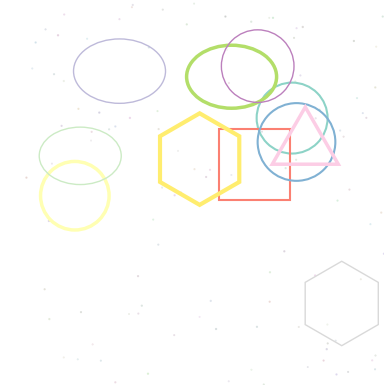[{"shape": "circle", "thickness": 1.5, "radius": 0.46, "center": [0.759, 0.693]}, {"shape": "circle", "thickness": 2.5, "radius": 0.45, "center": [0.194, 0.492]}, {"shape": "oval", "thickness": 1, "radius": 0.6, "center": [0.31, 0.815]}, {"shape": "square", "thickness": 1.5, "radius": 0.46, "center": [0.66, 0.573]}, {"shape": "circle", "thickness": 1.5, "radius": 0.5, "center": [0.77, 0.631]}, {"shape": "oval", "thickness": 2.5, "radius": 0.58, "center": [0.602, 0.801]}, {"shape": "triangle", "thickness": 2.5, "radius": 0.49, "center": [0.793, 0.623]}, {"shape": "hexagon", "thickness": 1, "radius": 0.55, "center": [0.888, 0.212]}, {"shape": "circle", "thickness": 1, "radius": 0.47, "center": [0.669, 0.828]}, {"shape": "oval", "thickness": 1, "radius": 0.53, "center": [0.208, 0.595]}, {"shape": "hexagon", "thickness": 3, "radius": 0.59, "center": [0.519, 0.587]}]